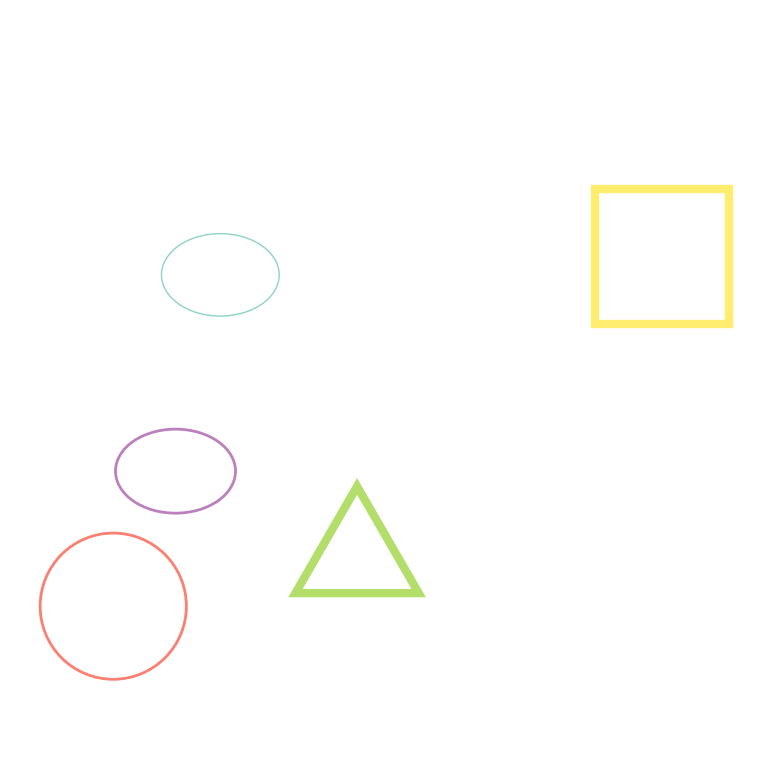[{"shape": "oval", "thickness": 0.5, "radius": 0.38, "center": [0.286, 0.643]}, {"shape": "circle", "thickness": 1, "radius": 0.47, "center": [0.147, 0.213]}, {"shape": "triangle", "thickness": 3, "radius": 0.46, "center": [0.464, 0.276]}, {"shape": "oval", "thickness": 1, "radius": 0.39, "center": [0.228, 0.388]}, {"shape": "square", "thickness": 3, "radius": 0.44, "center": [0.86, 0.667]}]